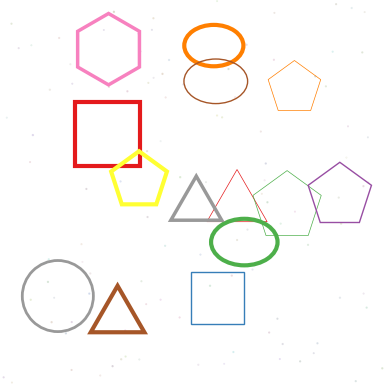[{"shape": "triangle", "thickness": 0.5, "radius": 0.45, "center": [0.616, 0.469]}, {"shape": "square", "thickness": 3, "radius": 0.42, "center": [0.279, 0.653]}, {"shape": "square", "thickness": 1, "radius": 0.34, "center": [0.564, 0.226]}, {"shape": "pentagon", "thickness": 0.5, "radius": 0.47, "center": [0.746, 0.464]}, {"shape": "oval", "thickness": 3, "radius": 0.43, "center": [0.635, 0.371]}, {"shape": "pentagon", "thickness": 1, "radius": 0.43, "center": [0.883, 0.492]}, {"shape": "pentagon", "thickness": 0.5, "radius": 0.36, "center": [0.765, 0.771]}, {"shape": "oval", "thickness": 3, "radius": 0.38, "center": [0.555, 0.882]}, {"shape": "pentagon", "thickness": 3, "radius": 0.38, "center": [0.361, 0.531]}, {"shape": "oval", "thickness": 1, "radius": 0.41, "center": [0.56, 0.789]}, {"shape": "triangle", "thickness": 3, "radius": 0.4, "center": [0.305, 0.177]}, {"shape": "hexagon", "thickness": 2.5, "radius": 0.46, "center": [0.282, 0.872]}, {"shape": "triangle", "thickness": 2.5, "radius": 0.38, "center": [0.51, 0.466]}, {"shape": "circle", "thickness": 2, "radius": 0.46, "center": [0.15, 0.231]}]